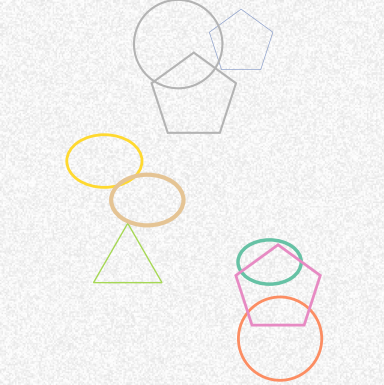[{"shape": "oval", "thickness": 2.5, "radius": 0.41, "center": [0.7, 0.319]}, {"shape": "circle", "thickness": 2, "radius": 0.54, "center": [0.727, 0.12]}, {"shape": "pentagon", "thickness": 0.5, "radius": 0.43, "center": [0.626, 0.889]}, {"shape": "pentagon", "thickness": 2, "radius": 0.58, "center": [0.722, 0.249]}, {"shape": "triangle", "thickness": 1, "radius": 0.51, "center": [0.332, 0.317]}, {"shape": "oval", "thickness": 2, "radius": 0.49, "center": [0.271, 0.582]}, {"shape": "oval", "thickness": 3, "radius": 0.47, "center": [0.383, 0.48]}, {"shape": "circle", "thickness": 1.5, "radius": 0.57, "center": [0.463, 0.886]}, {"shape": "pentagon", "thickness": 1.5, "radius": 0.58, "center": [0.503, 0.748]}]